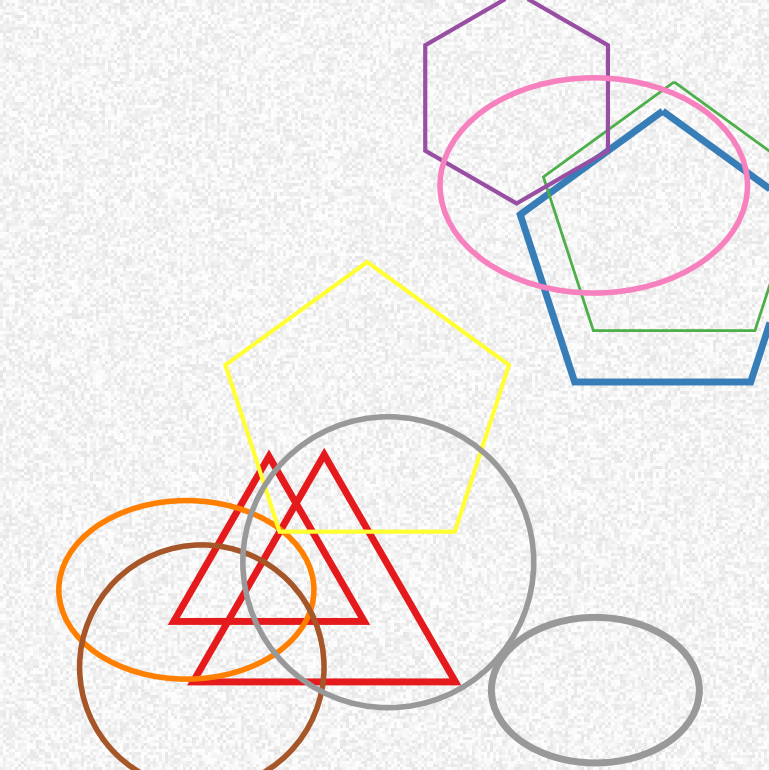[{"shape": "triangle", "thickness": 2.5, "radius": 0.71, "center": [0.349, 0.264]}, {"shape": "triangle", "thickness": 2.5, "radius": 0.98, "center": [0.421, 0.213]}, {"shape": "pentagon", "thickness": 2.5, "radius": 0.97, "center": [0.861, 0.661]}, {"shape": "pentagon", "thickness": 1, "radius": 0.89, "center": [0.876, 0.715]}, {"shape": "hexagon", "thickness": 1.5, "radius": 0.68, "center": [0.671, 0.873]}, {"shape": "oval", "thickness": 2, "radius": 0.83, "center": [0.242, 0.234]}, {"shape": "pentagon", "thickness": 1.5, "radius": 0.97, "center": [0.477, 0.466]}, {"shape": "circle", "thickness": 2, "radius": 0.79, "center": [0.262, 0.134]}, {"shape": "oval", "thickness": 2, "radius": 1.0, "center": [0.771, 0.759]}, {"shape": "oval", "thickness": 2.5, "radius": 0.68, "center": [0.773, 0.104]}, {"shape": "circle", "thickness": 2, "radius": 0.94, "center": [0.504, 0.27]}]